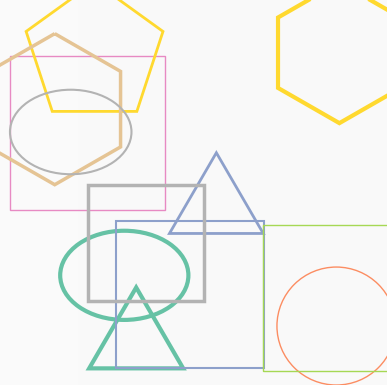[{"shape": "triangle", "thickness": 3, "radius": 0.7, "center": [0.351, 0.113]}, {"shape": "oval", "thickness": 3, "radius": 0.83, "center": [0.321, 0.285]}, {"shape": "circle", "thickness": 1, "radius": 0.77, "center": [0.868, 0.153]}, {"shape": "square", "thickness": 1.5, "radius": 0.95, "center": [0.49, 0.236]}, {"shape": "triangle", "thickness": 2, "radius": 0.7, "center": [0.558, 0.463]}, {"shape": "square", "thickness": 1, "radius": 1.0, "center": [0.227, 0.654]}, {"shape": "square", "thickness": 1, "radius": 0.94, "center": [0.868, 0.226]}, {"shape": "pentagon", "thickness": 2, "radius": 0.93, "center": [0.244, 0.861]}, {"shape": "hexagon", "thickness": 3, "radius": 0.91, "center": [0.876, 0.863]}, {"shape": "hexagon", "thickness": 2.5, "radius": 0.98, "center": [0.141, 0.716]}, {"shape": "square", "thickness": 2.5, "radius": 0.75, "center": [0.376, 0.369]}, {"shape": "oval", "thickness": 1.5, "radius": 0.78, "center": [0.183, 0.657]}]